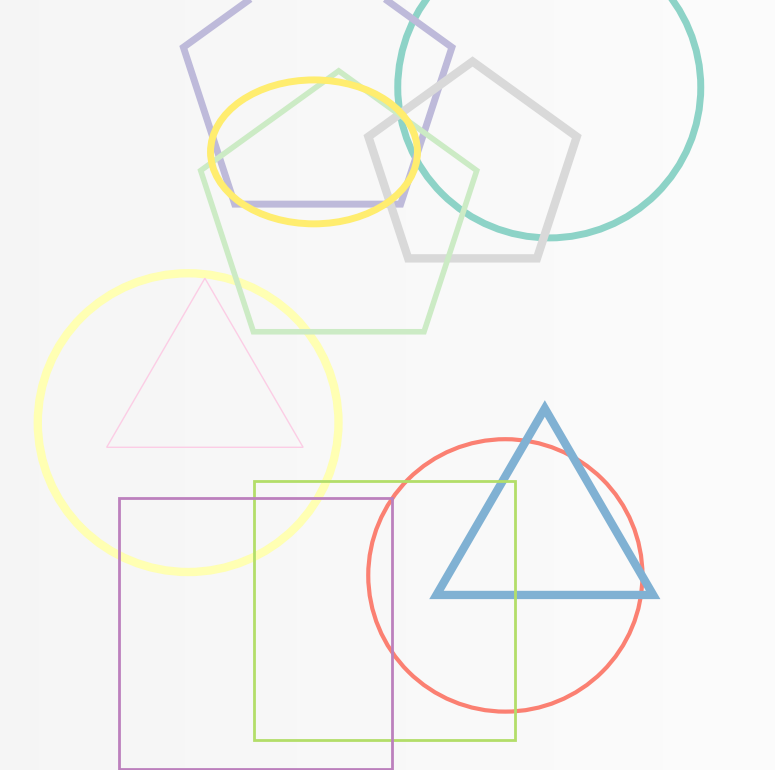[{"shape": "circle", "thickness": 2.5, "radius": 0.98, "center": [0.709, 0.887]}, {"shape": "circle", "thickness": 3, "radius": 0.97, "center": [0.243, 0.451]}, {"shape": "pentagon", "thickness": 2.5, "radius": 0.91, "center": [0.41, 0.882]}, {"shape": "circle", "thickness": 1.5, "radius": 0.88, "center": [0.652, 0.253]}, {"shape": "triangle", "thickness": 3, "radius": 0.81, "center": [0.703, 0.308]}, {"shape": "square", "thickness": 1, "radius": 0.84, "center": [0.496, 0.207]}, {"shape": "triangle", "thickness": 0.5, "radius": 0.73, "center": [0.264, 0.492]}, {"shape": "pentagon", "thickness": 3, "radius": 0.71, "center": [0.61, 0.779]}, {"shape": "square", "thickness": 1, "radius": 0.88, "center": [0.33, 0.177]}, {"shape": "pentagon", "thickness": 2, "radius": 0.94, "center": [0.437, 0.721]}, {"shape": "oval", "thickness": 2.5, "radius": 0.67, "center": [0.405, 0.803]}]